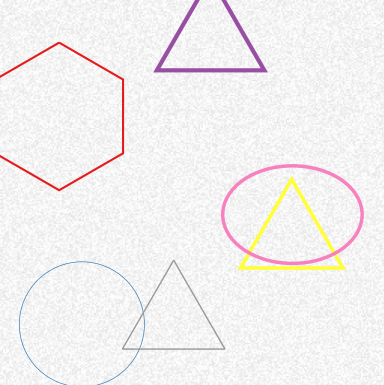[{"shape": "hexagon", "thickness": 1.5, "radius": 0.96, "center": [0.154, 0.698]}, {"shape": "circle", "thickness": 0.5, "radius": 0.81, "center": [0.213, 0.157]}, {"shape": "triangle", "thickness": 3, "radius": 0.81, "center": [0.547, 0.898]}, {"shape": "triangle", "thickness": 2.5, "radius": 0.77, "center": [0.758, 0.381]}, {"shape": "oval", "thickness": 2.5, "radius": 0.91, "center": [0.76, 0.443]}, {"shape": "triangle", "thickness": 1, "radius": 0.77, "center": [0.451, 0.17]}]